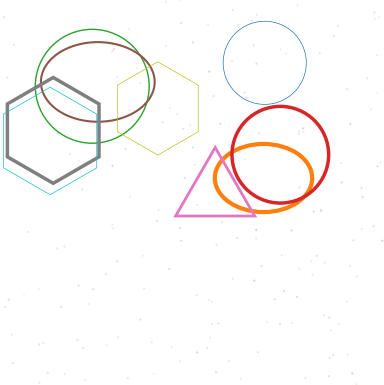[{"shape": "circle", "thickness": 0.5, "radius": 0.54, "center": [0.688, 0.837]}, {"shape": "oval", "thickness": 3, "radius": 0.63, "center": [0.684, 0.538]}, {"shape": "circle", "thickness": 1, "radius": 0.74, "center": [0.24, 0.776]}, {"shape": "circle", "thickness": 2.5, "radius": 0.63, "center": [0.728, 0.598]}, {"shape": "oval", "thickness": 1.5, "radius": 0.74, "center": [0.254, 0.787]}, {"shape": "triangle", "thickness": 2, "radius": 0.59, "center": [0.559, 0.498]}, {"shape": "hexagon", "thickness": 2.5, "radius": 0.69, "center": [0.138, 0.661]}, {"shape": "hexagon", "thickness": 0.5, "radius": 0.61, "center": [0.41, 0.718]}, {"shape": "hexagon", "thickness": 0.5, "radius": 0.7, "center": [0.13, 0.634]}]